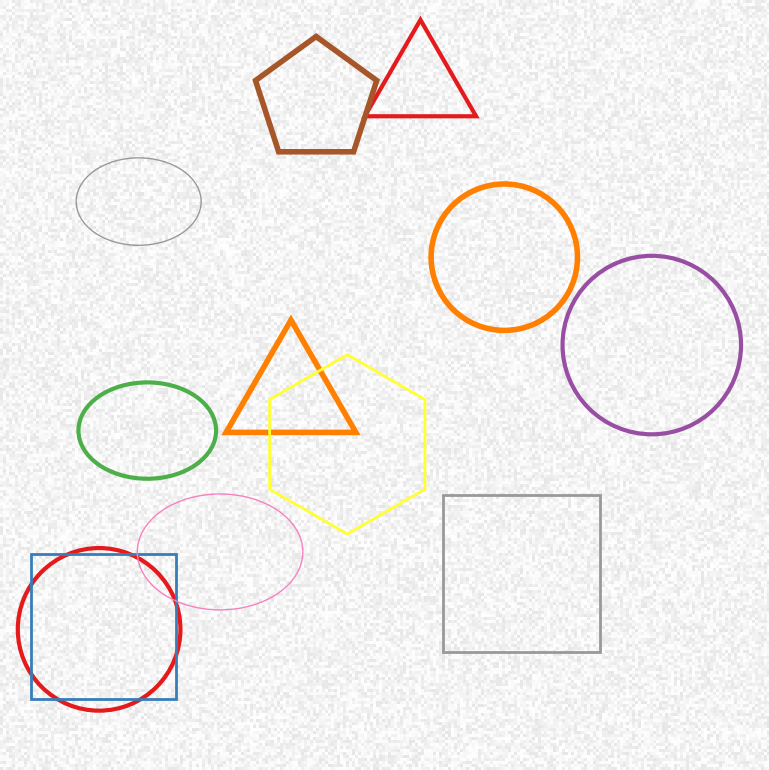[{"shape": "circle", "thickness": 1.5, "radius": 0.53, "center": [0.129, 0.183]}, {"shape": "triangle", "thickness": 1.5, "radius": 0.42, "center": [0.546, 0.891]}, {"shape": "square", "thickness": 1, "radius": 0.47, "center": [0.134, 0.186]}, {"shape": "oval", "thickness": 1.5, "radius": 0.45, "center": [0.191, 0.441]}, {"shape": "circle", "thickness": 1.5, "radius": 0.58, "center": [0.846, 0.552]}, {"shape": "circle", "thickness": 2, "radius": 0.48, "center": [0.655, 0.666]}, {"shape": "triangle", "thickness": 2, "radius": 0.49, "center": [0.378, 0.487]}, {"shape": "hexagon", "thickness": 1, "radius": 0.58, "center": [0.451, 0.423]}, {"shape": "pentagon", "thickness": 2, "radius": 0.41, "center": [0.411, 0.87]}, {"shape": "oval", "thickness": 0.5, "radius": 0.54, "center": [0.286, 0.283]}, {"shape": "oval", "thickness": 0.5, "radius": 0.41, "center": [0.18, 0.738]}, {"shape": "square", "thickness": 1, "radius": 0.51, "center": [0.677, 0.256]}]